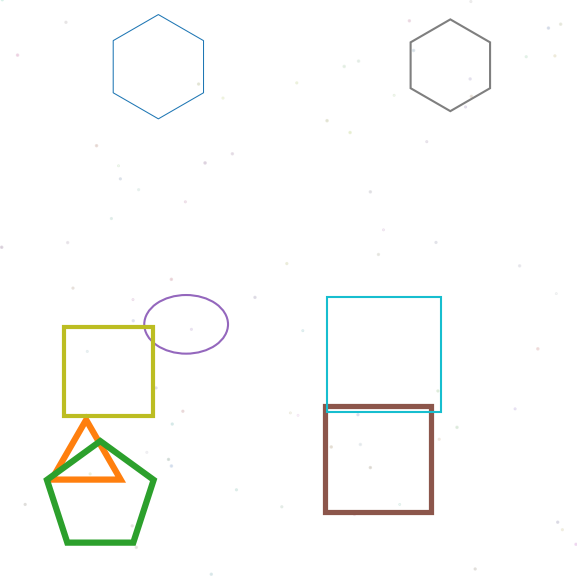[{"shape": "hexagon", "thickness": 0.5, "radius": 0.45, "center": [0.274, 0.884]}, {"shape": "triangle", "thickness": 3, "radius": 0.34, "center": [0.149, 0.203]}, {"shape": "pentagon", "thickness": 3, "radius": 0.49, "center": [0.174, 0.138]}, {"shape": "oval", "thickness": 1, "radius": 0.36, "center": [0.322, 0.438]}, {"shape": "square", "thickness": 2.5, "radius": 0.46, "center": [0.655, 0.205]}, {"shape": "hexagon", "thickness": 1, "radius": 0.4, "center": [0.78, 0.886]}, {"shape": "square", "thickness": 2, "radius": 0.38, "center": [0.188, 0.356]}, {"shape": "square", "thickness": 1, "radius": 0.5, "center": [0.665, 0.385]}]